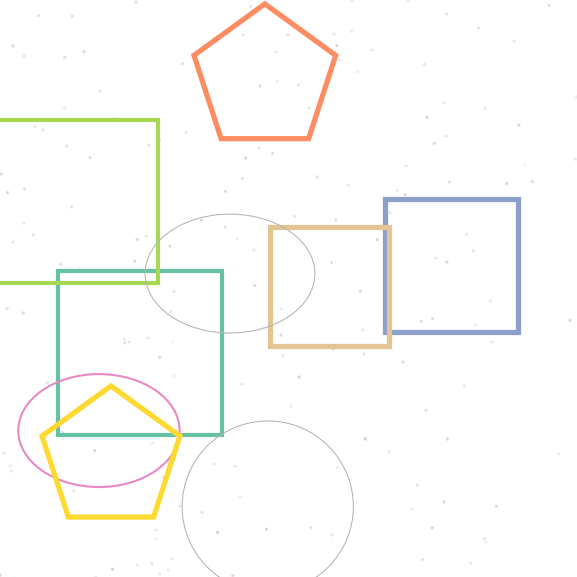[{"shape": "square", "thickness": 2, "radius": 0.71, "center": [0.242, 0.388]}, {"shape": "pentagon", "thickness": 2.5, "radius": 0.64, "center": [0.459, 0.863]}, {"shape": "square", "thickness": 2.5, "radius": 0.58, "center": [0.782, 0.539]}, {"shape": "oval", "thickness": 1, "radius": 0.7, "center": [0.171, 0.254]}, {"shape": "square", "thickness": 2, "radius": 0.71, "center": [0.133, 0.65]}, {"shape": "pentagon", "thickness": 2.5, "radius": 0.63, "center": [0.192, 0.205]}, {"shape": "square", "thickness": 2.5, "radius": 0.51, "center": [0.571, 0.503]}, {"shape": "oval", "thickness": 0.5, "radius": 0.74, "center": [0.398, 0.525]}, {"shape": "circle", "thickness": 0.5, "radius": 0.74, "center": [0.464, 0.122]}]